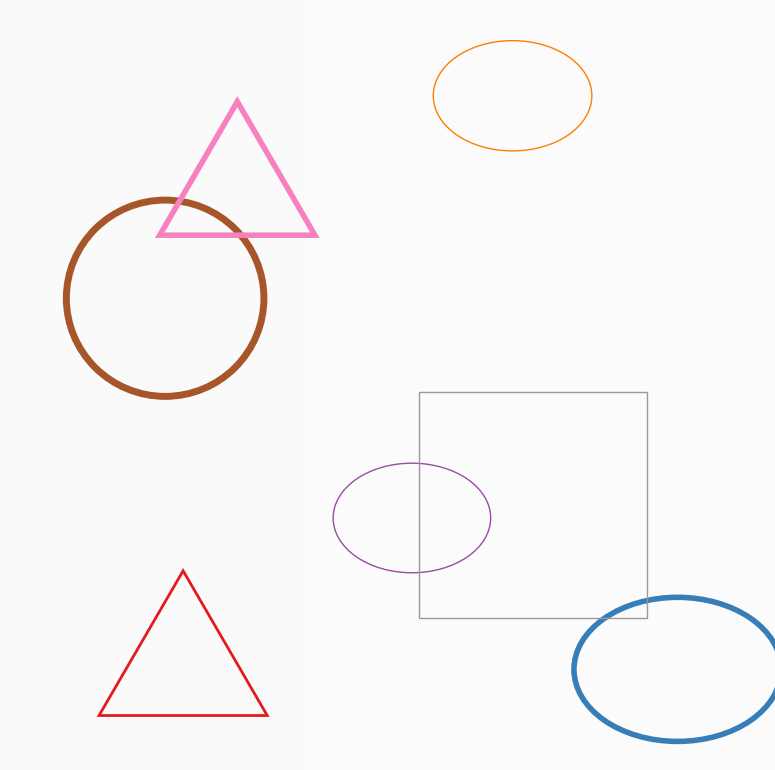[{"shape": "triangle", "thickness": 1, "radius": 0.63, "center": [0.236, 0.133]}, {"shape": "oval", "thickness": 2, "radius": 0.67, "center": [0.874, 0.131]}, {"shape": "oval", "thickness": 0.5, "radius": 0.51, "center": [0.531, 0.327]}, {"shape": "oval", "thickness": 0.5, "radius": 0.51, "center": [0.661, 0.876]}, {"shape": "circle", "thickness": 2.5, "radius": 0.64, "center": [0.213, 0.613]}, {"shape": "triangle", "thickness": 2, "radius": 0.58, "center": [0.306, 0.752]}, {"shape": "square", "thickness": 0.5, "radius": 0.73, "center": [0.688, 0.344]}]